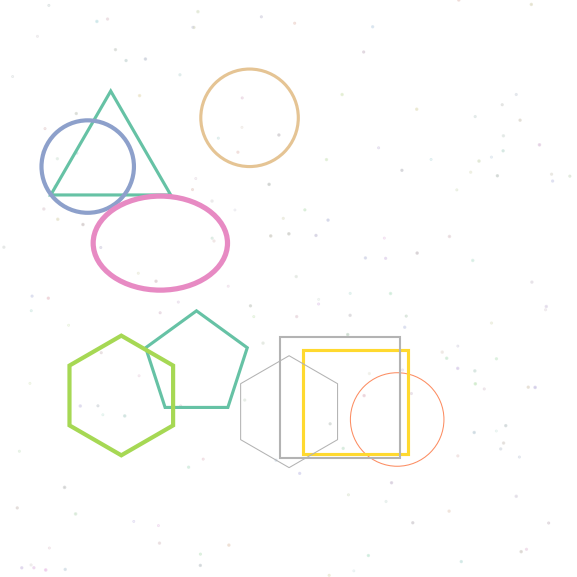[{"shape": "triangle", "thickness": 1.5, "radius": 0.6, "center": [0.192, 0.722]}, {"shape": "pentagon", "thickness": 1.5, "radius": 0.46, "center": [0.34, 0.368]}, {"shape": "circle", "thickness": 0.5, "radius": 0.4, "center": [0.688, 0.273]}, {"shape": "circle", "thickness": 2, "radius": 0.4, "center": [0.152, 0.711]}, {"shape": "oval", "thickness": 2.5, "radius": 0.58, "center": [0.278, 0.578]}, {"shape": "hexagon", "thickness": 2, "radius": 0.52, "center": [0.21, 0.314]}, {"shape": "square", "thickness": 1.5, "radius": 0.45, "center": [0.616, 0.303]}, {"shape": "circle", "thickness": 1.5, "radius": 0.42, "center": [0.432, 0.795]}, {"shape": "square", "thickness": 1, "radius": 0.52, "center": [0.589, 0.311]}, {"shape": "hexagon", "thickness": 0.5, "radius": 0.48, "center": [0.501, 0.286]}]